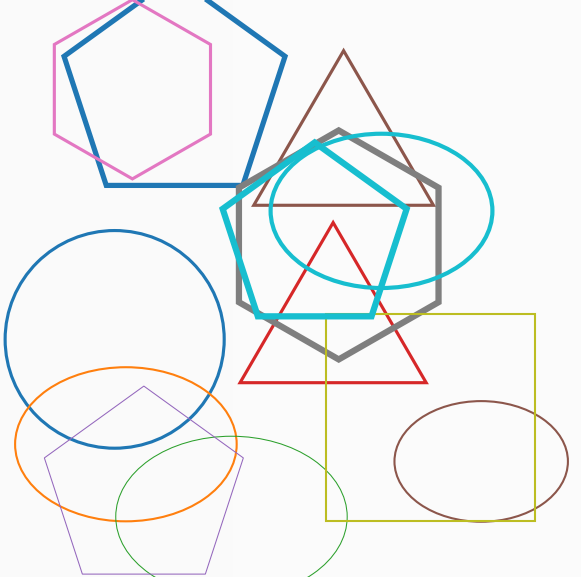[{"shape": "circle", "thickness": 1.5, "radius": 0.94, "center": [0.197, 0.411]}, {"shape": "pentagon", "thickness": 2.5, "radius": 1.0, "center": [0.3, 0.84]}, {"shape": "oval", "thickness": 1, "radius": 0.95, "center": [0.217, 0.23]}, {"shape": "oval", "thickness": 0.5, "radius": 1.0, "center": [0.398, 0.104]}, {"shape": "triangle", "thickness": 1.5, "radius": 0.92, "center": [0.573, 0.429]}, {"shape": "pentagon", "thickness": 0.5, "radius": 0.9, "center": [0.247, 0.151]}, {"shape": "triangle", "thickness": 1.5, "radius": 0.89, "center": [0.591, 0.733]}, {"shape": "oval", "thickness": 1, "radius": 0.75, "center": [0.828, 0.2]}, {"shape": "hexagon", "thickness": 1.5, "radius": 0.78, "center": [0.228, 0.845]}, {"shape": "hexagon", "thickness": 3, "radius": 0.99, "center": [0.583, 0.575]}, {"shape": "square", "thickness": 1, "radius": 0.9, "center": [0.741, 0.276]}, {"shape": "pentagon", "thickness": 3, "radius": 0.83, "center": [0.541, 0.586]}, {"shape": "oval", "thickness": 2, "radius": 0.95, "center": [0.656, 0.634]}]